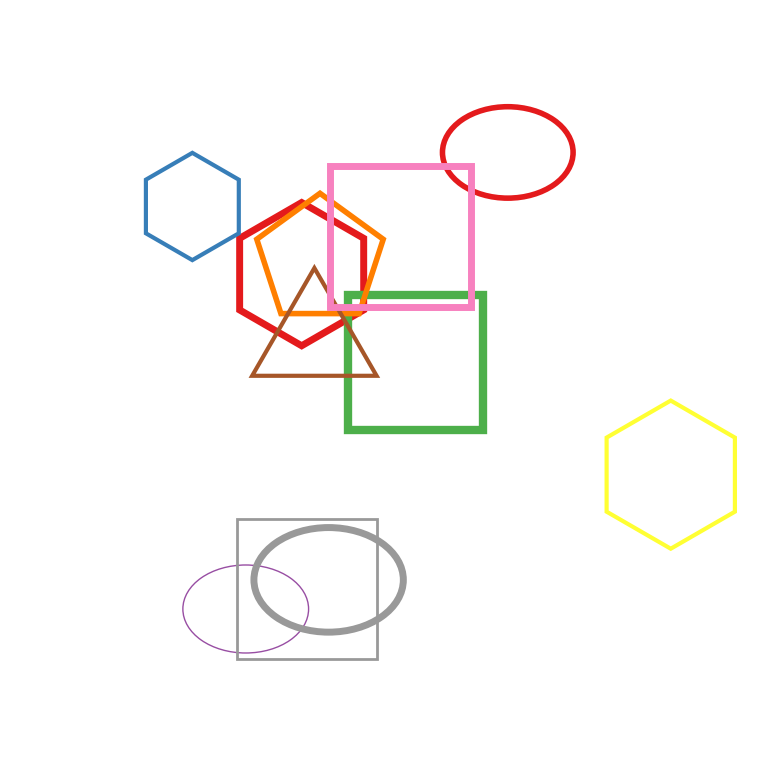[{"shape": "hexagon", "thickness": 2.5, "radius": 0.47, "center": [0.392, 0.644]}, {"shape": "oval", "thickness": 2, "radius": 0.42, "center": [0.659, 0.802]}, {"shape": "hexagon", "thickness": 1.5, "radius": 0.35, "center": [0.25, 0.732]}, {"shape": "square", "thickness": 3, "radius": 0.44, "center": [0.54, 0.529]}, {"shape": "oval", "thickness": 0.5, "radius": 0.41, "center": [0.319, 0.209]}, {"shape": "pentagon", "thickness": 2, "radius": 0.43, "center": [0.416, 0.663]}, {"shape": "hexagon", "thickness": 1.5, "radius": 0.48, "center": [0.871, 0.384]}, {"shape": "triangle", "thickness": 1.5, "radius": 0.47, "center": [0.408, 0.559]}, {"shape": "square", "thickness": 2.5, "radius": 0.46, "center": [0.52, 0.693]}, {"shape": "square", "thickness": 1, "radius": 0.46, "center": [0.399, 0.235]}, {"shape": "oval", "thickness": 2.5, "radius": 0.49, "center": [0.427, 0.247]}]